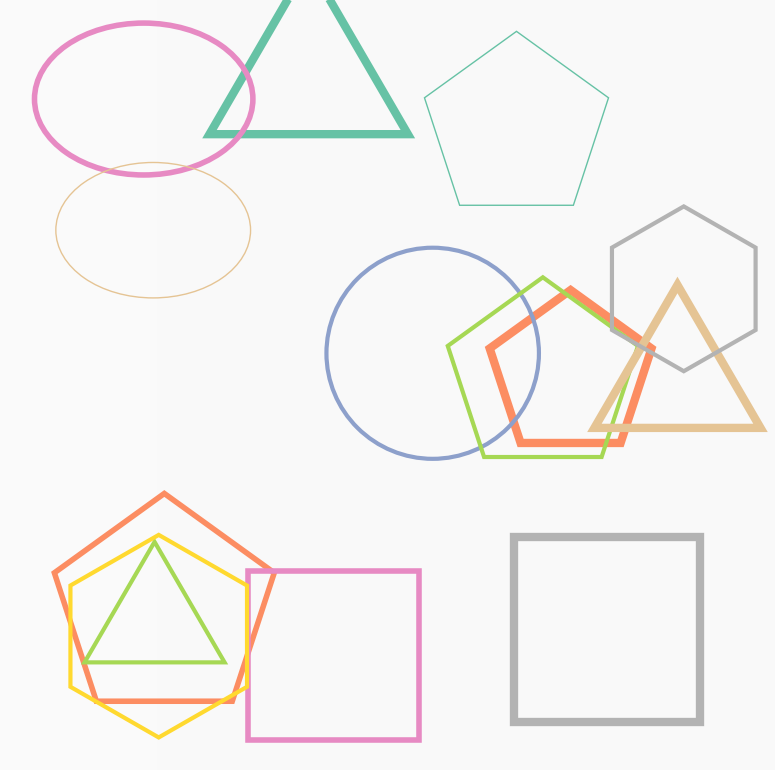[{"shape": "triangle", "thickness": 3, "radius": 0.74, "center": [0.398, 0.9]}, {"shape": "pentagon", "thickness": 0.5, "radius": 0.62, "center": [0.666, 0.834]}, {"shape": "pentagon", "thickness": 2, "radius": 0.75, "center": [0.212, 0.21]}, {"shape": "pentagon", "thickness": 3, "radius": 0.55, "center": [0.736, 0.514]}, {"shape": "circle", "thickness": 1.5, "radius": 0.69, "center": [0.558, 0.541]}, {"shape": "oval", "thickness": 2, "radius": 0.7, "center": [0.185, 0.871]}, {"shape": "square", "thickness": 2, "radius": 0.55, "center": [0.43, 0.149]}, {"shape": "triangle", "thickness": 1.5, "radius": 0.52, "center": [0.199, 0.192]}, {"shape": "pentagon", "thickness": 1.5, "radius": 0.65, "center": [0.7, 0.511]}, {"shape": "hexagon", "thickness": 1.5, "radius": 0.66, "center": [0.205, 0.174]}, {"shape": "oval", "thickness": 0.5, "radius": 0.63, "center": [0.198, 0.701]}, {"shape": "triangle", "thickness": 3, "radius": 0.62, "center": [0.874, 0.506]}, {"shape": "square", "thickness": 3, "radius": 0.6, "center": [0.783, 0.182]}, {"shape": "hexagon", "thickness": 1.5, "radius": 0.54, "center": [0.882, 0.625]}]